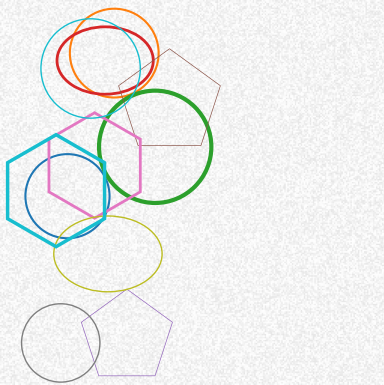[{"shape": "circle", "thickness": 1.5, "radius": 0.55, "center": [0.175, 0.49]}, {"shape": "circle", "thickness": 1.5, "radius": 0.58, "center": [0.297, 0.862]}, {"shape": "circle", "thickness": 3, "radius": 0.73, "center": [0.403, 0.619]}, {"shape": "oval", "thickness": 2, "radius": 0.63, "center": [0.273, 0.843]}, {"shape": "pentagon", "thickness": 0.5, "radius": 0.62, "center": [0.33, 0.125]}, {"shape": "pentagon", "thickness": 0.5, "radius": 0.69, "center": [0.44, 0.734]}, {"shape": "hexagon", "thickness": 2, "radius": 0.68, "center": [0.246, 0.57]}, {"shape": "circle", "thickness": 1, "radius": 0.51, "center": [0.158, 0.109]}, {"shape": "oval", "thickness": 1, "radius": 0.7, "center": [0.28, 0.341]}, {"shape": "hexagon", "thickness": 2.5, "radius": 0.73, "center": [0.146, 0.505]}, {"shape": "circle", "thickness": 1, "radius": 0.65, "center": [0.235, 0.822]}]